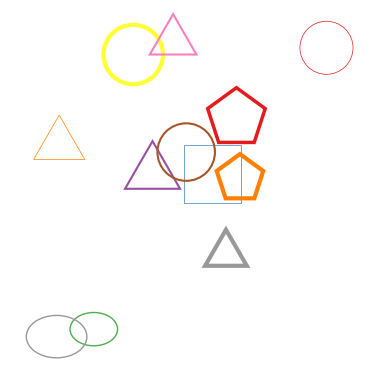[{"shape": "circle", "thickness": 0.5, "radius": 0.34, "center": [0.848, 0.876]}, {"shape": "pentagon", "thickness": 2.5, "radius": 0.39, "center": [0.614, 0.694]}, {"shape": "square", "thickness": 0.5, "radius": 0.37, "center": [0.552, 0.548]}, {"shape": "oval", "thickness": 1, "radius": 0.31, "center": [0.244, 0.145]}, {"shape": "triangle", "thickness": 1.5, "radius": 0.41, "center": [0.396, 0.551]}, {"shape": "pentagon", "thickness": 3, "radius": 0.32, "center": [0.623, 0.536]}, {"shape": "triangle", "thickness": 0.5, "radius": 0.38, "center": [0.154, 0.624]}, {"shape": "circle", "thickness": 3, "radius": 0.39, "center": [0.346, 0.858]}, {"shape": "circle", "thickness": 1.5, "radius": 0.37, "center": [0.484, 0.605]}, {"shape": "triangle", "thickness": 1.5, "radius": 0.35, "center": [0.45, 0.893]}, {"shape": "oval", "thickness": 1, "radius": 0.39, "center": [0.147, 0.126]}, {"shape": "triangle", "thickness": 3, "radius": 0.31, "center": [0.587, 0.341]}]